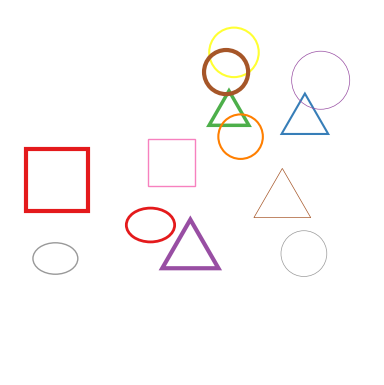[{"shape": "square", "thickness": 3, "radius": 0.4, "center": [0.148, 0.533]}, {"shape": "oval", "thickness": 2, "radius": 0.31, "center": [0.391, 0.416]}, {"shape": "triangle", "thickness": 1.5, "radius": 0.35, "center": [0.792, 0.687]}, {"shape": "triangle", "thickness": 2.5, "radius": 0.3, "center": [0.595, 0.704]}, {"shape": "circle", "thickness": 0.5, "radius": 0.38, "center": [0.833, 0.792]}, {"shape": "triangle", "thickness": 3, "radius": 0.42, "center": [0.494, 0.345]}, {"shape": "circle", "thickness": 1.5, "radius": 0.29, "center": [0.625, 0.645]}, {"shape": "circle", "thickness": 1.5, "radius": 0.32, "center": [0.608, 0.864]}, {"shape": "triangle", "thickness": 0.5, "radius": 0.43, "center": [0.733, 0.477]}, {"shape": "circle", "thickness": 3, "radius": 0.29, "center": [0.587, 0.813]}, {"shape": "square", "thickness": 1, "radius": 0.3, "center": [0.445, 0.578]}, {"shape": "circle", "thickness": 0.5, "radius": 0.3, "center": [0.789, 0.341]}, {"shape": "oval", "thickness": 1, "radius": 0.29, "center": [0.144, 0.329]}]